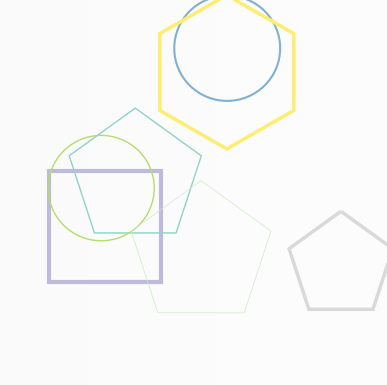[{"shape": "pentagon", "thickness": 1, "radius": 0.9, "center": [0.349, 0.54]}, {"shape": "square", "thickness": 3, "radius": 0.72, "center": [0.271, 0.412]}, {"shape": "circle", "thickness": 1.5, "radius": 0.68, "center": [0.586, 0.875]}, {"shape": "circle", "thickness": 1, "radius": 0.68, "center": [0.261, 0.511]}, {"shape": "pentagon", "thickness": 2.5, "radius": 0.7, "center": [0.88, 0.31]}, {"shape": "pentagon", "thickness": 0.5, "radius": 0.95, "center": [0.519, 0.341]}, {"shape": "hexagon", "thickness": 2.5, "radius": 1.0, "center": [0.585, 0.813]}]